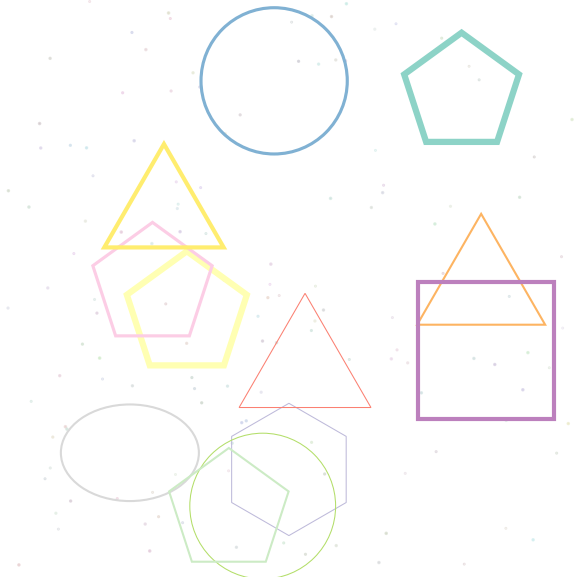[{"shape": "pentagon", "thickness": 3, "radius": 0.52, "center": [0.799, 0.838]}, {"shape": "pentagon", "thickness": 3, "radius": 0.55, "center": [0.324, 0.455]}, {"shape": "hexagon", "thickness": 0.5, "radius": 0.57, "center": [0.5, 0.186]}, {"shape": "triangle", "thickness": 0.5, "radius": 0.66, "center": [0.528, 0.359]}, {"shape": "circle", "thickness": 1.5, "radius": 0.63, "center": [0.475, 0.859]}, {"shape": "triangle", "thickness": 1, "radius": 0.64, "center": [0.833, 0.501]}, {"shape": "circle", "thickness": 0.5, "radius": 0.63, "center": [0.455, 0.123]}, {"shape": "pentagon", "thickness": 1.5, "radius": 0.54, "center": [0.264, 0.505]}, {"shape": "oval", "thickness": 1, "radius": 0.6, "center": [0.225, 0.215]}, {"shape": "square", "thickness": 2, "radius": 0.59, "center": [0.842, 0.393]}, {"shape": "pentagon", "thickness": 1, "radius": 0.54, "center": [0.396, 0.115]}, {"shape": "triangle", "thickness": 2, "radius": 0.6, "center": [0.284, 0.63]}]